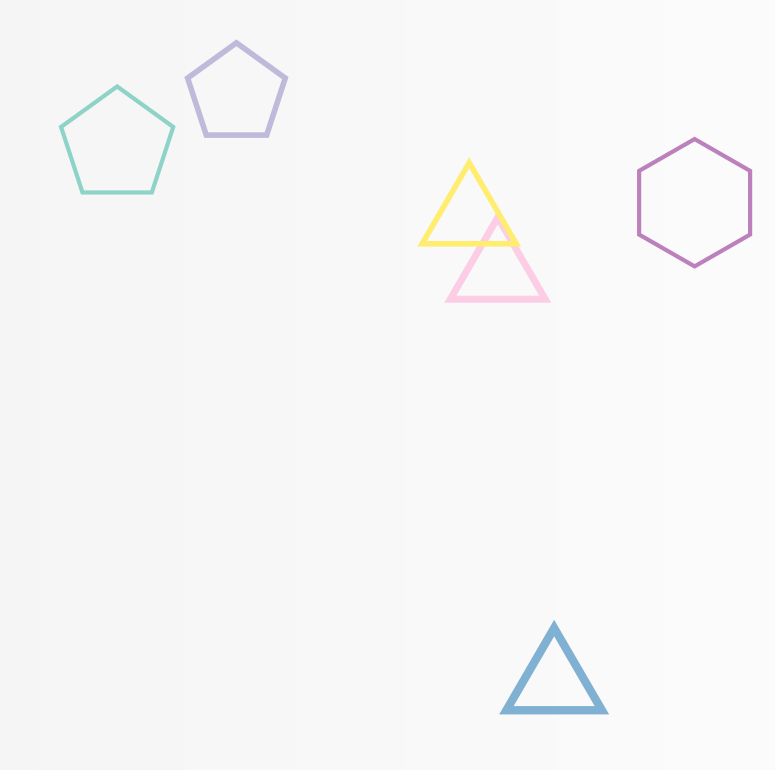[{"shape": "pentagon", "thickness": 1.5, "radius": 0.38, "center": [0.151, 0.812]}, {"shape": "pentagon", "thickness": 2, "radius": 0.33, "center": [0.305, 0.878]}, {"shape": "triangle", "thickness": 3, "radius": 0.36, "center": [0.715, 0.113]}, {"shape": "triangle", "thickness": 2.5, "radius": 0.35, "center": [0.642, 0.647]}, {"shape": "hexagon", "thickness": 1.5, "radius": 0.41, "center": [0.896, 0.737]}, {"shape": "triangle", "thickness": 2, "radius": 0.35, "center": [0.605, 0.718]}]